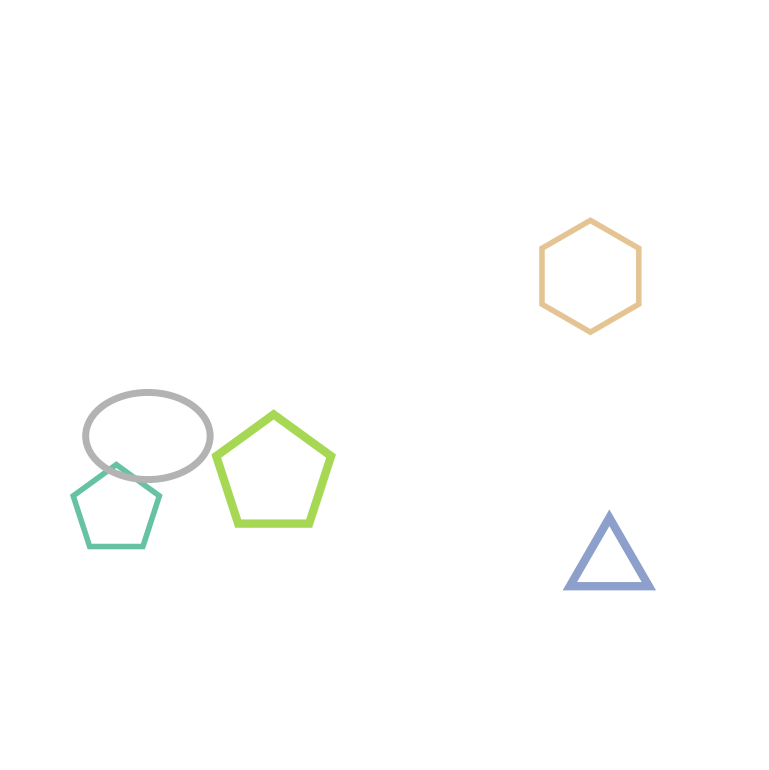[{"shape": "pentagon", "thickness": 2, "radius": 0.29, "center": [0.151, 0.338]}, {"shape": "triangle", "thickness": 3, "radius": 0.3, "center": [0.791, 0.268]}, {"shape": "pentagon", "thickness": 3, "radius": 0.39, "center": [0.355, 0.383]}, {"shape": "hexagon", "thickness": 2, "radius": 0.36, "center": [0.767, 0.641]}, {"shape": "oval", "thickness": 2.5, "radius": 0.4, "center": [0.192, 0.434]}]